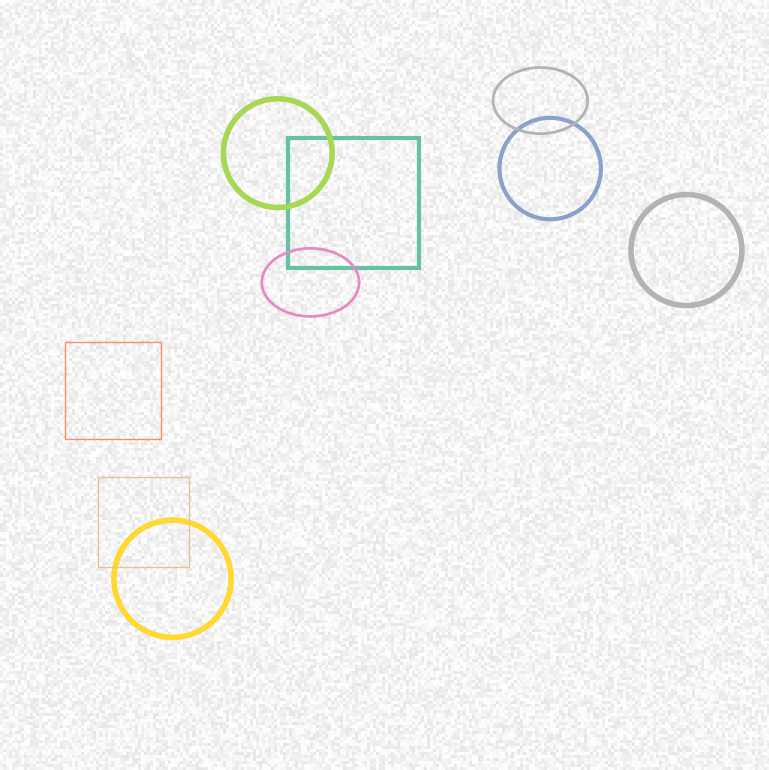[{"shape": "square", "thickness": 1.5, "radius": 0.42, "center": [0.459, 0.736]}, {"shape": "square", "thickness": 0.5, "radius": 0.31, "center": [0.147, 0.493]}, {"shape": "circle", "thickness": 1.5, "radius": 0.33, "center": [0.715, 0.781]}, {"shape": "oval", "thickness": 1, "radius": 0.32, "center": [0.403, 0.633]}, {"shape": "circle", "thickness": 2, "radius": 0.35, "center": [0.361, 0.801]}, {"shape": "circle", "thickness": 2, "radius": 0.38, "center": [0.224, 0.248]}, {"shape": "square", "thickness": 0.5, "radius": 0.29, "center": [0.186, 0.322]}, {"shape": "circle", "thickness": 2, "radius": 0.36, "center": [0.891, 0.675]}, {"shape": "oval", "thickness": 1, "radius": 0.31, "center": [0.702, 0.869]}]